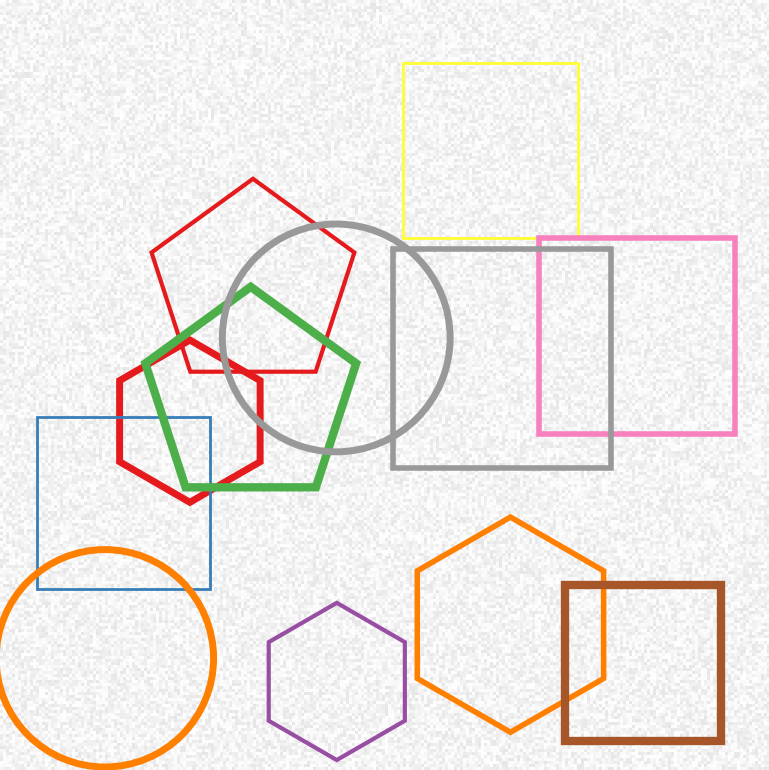[{"shape": "pentagon", "thickness": 1.5, "radius": 0.69, "center": [0.329, 0.629]}, {"shape": "hexagon", "thickness": 2.5, "radius": 0.53, "center": [0.247, 0.453]}, {"shape": "square", "thickness": 1, "radius": 0.56, "center": [0.161, 0.347]}, {"shape": "pentagon", "thickness": 3, "radius": 0.72, "center": [0.326, 0.484]}, {"shape": "hexagon", "thickness": 1.5, "radius": 0.51, "center": [0.437, 0.115]}, {"shape": "circle", "thickness": 2.5, "radius": 0.71, "center": [0.136, 0.145]}, {"shape": "hexagon", "thickness": 2, "radius": 0.7, "center": [0.663, 0.189]}, {"shape": "square", "thickness": 1, "radius": 0.57, "center": [0.637, 0.804]}, {"shape": "square", "thickness": 3, "radius": 0.51, "center": [0.835, 0.139]}, {"shape": "square", "thickness": 2, "radius": 0.64, "center": [0.827, 0.564]}, {"shape": "square", "thickness": 2, "radius": 0.71, "center": [0.652, 0.534]}, {"shape": "circle", "thickness": 2.5, "radius": 0.74, "center": [0.437, 0.561]}]